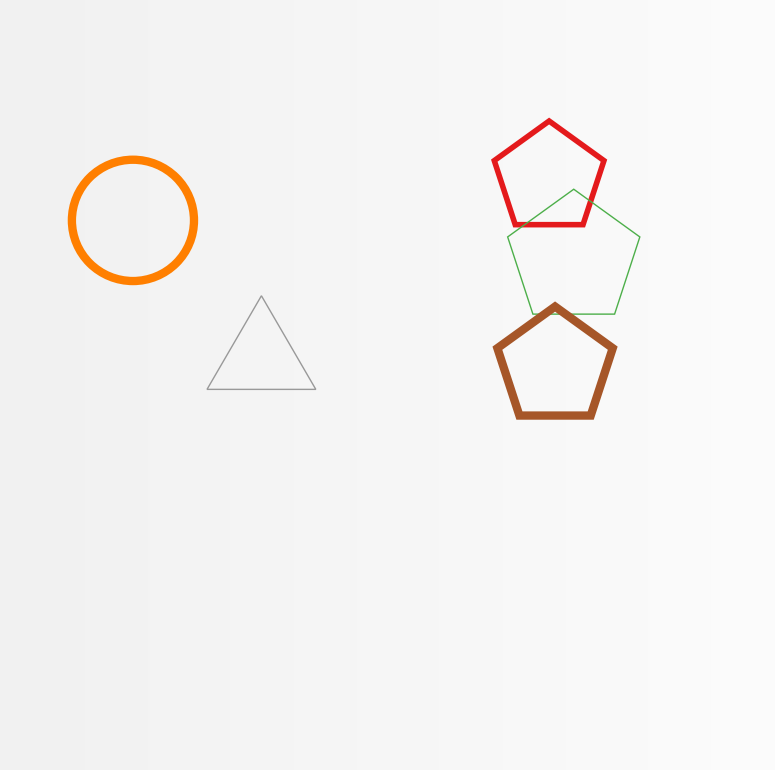[{"shape": "pentagon", "thickness": 2, "radius": 0.37, "center": [0.709, 0.768]}, {"shape": "pentagon", "thickness": 0.5, "radius": 0.45, "center": [0.74, 0.665]}, {"shape": "circle", "thickness": 3, "radius": 0.39, "center": [0.172, 0.714]}, {"shape": "pentagon", "thickness": 3, "radius": 0.39, "center": [0.716, 0.524]}, {"shape": "triangle", "thickness": 0.5, "radius": 0.41, "center": [0.337, 0.535]}]